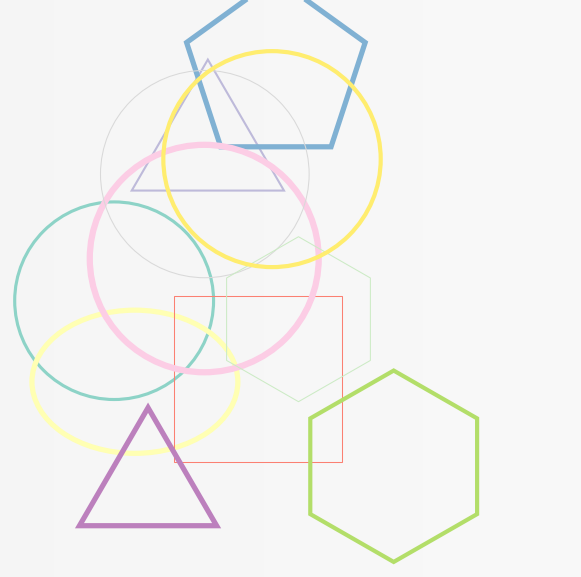[{"shape": "circle", "thickness": 1.5, "radius": 0.86, "center": [0.196, 0.478]}, {"shape": "oval", "thickness": 2.5, "radius": 0.89, "center": [0.232, 0.338]}, {"shape": "triangle", "thickness": 1, "radius": 0.76, "center": [0.358, 0.745]}, {"shape": "square", "thickness": 0.5, "radius": 0.72, "center": [0.443, 0.343]}, {"shape": "pentagon", "thickness": 2.5, "radius": 0.81, "center": [0.475, 0.876]}, {"shape": "hexagon", "thickness": 2, "radius": 0.83, "center": [0.677, 0.192]}, {"shape": "circle", "thickness": 3, "radius": 0.98, "center": [0.351, 0.551]}, {"shape": "circle", "thickness": 0.5, "radius": 0.9, "center": [0.352, 0.698]}, {"shape": "triangle", "thickness": 2.5, "radius": 0.68, "center": [0.255, 0.157]}, {"shape": "hexagon", "thickness": 0.5, "radius": 0.71, "center": [0.514, 0.446]}, {"shape": "circle", "thickness": 2, "radius": 0.93, "center": [0.468, 0.724]}]